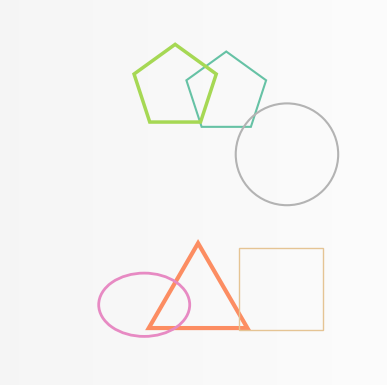[{"shape": "pentagon", "thickness": 1.5, "radius": 0.54, "center": [0.584, 0.758]}, {"shape": "triangle", "thickness": 3, "radius": 0.73, "center": [0.511, 0.221]}, {"shape": "oval", "thickness": 2, "radius": 0.59, "center": [0.372, 0.208]}, {"shape": "pentagon", "thickness": 2.5, "radius": 0.56, "center": [0.452, 0.773]}, {"shape": "square", "thickness": 1, "radius": 0.54, "center": [0.725, 0.249]}, {"shape": "circle", "thickness": 1.5, "radius": 0.66, "center": [0.741, 0.599]}]